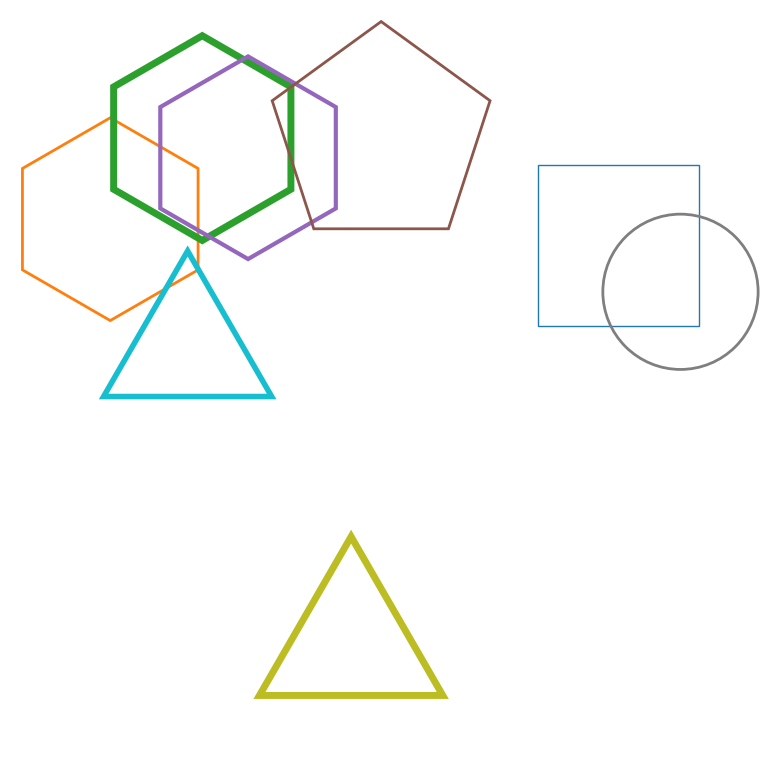[{"shape": "square", "thickness": 0.5, "radius": 0.52, "center": [0.803, 0.681]}, {"shape": "hexagon", "thickness": 1, "radius": 0.66, "center": [0.143, 0.715]}, {"shape": "hexagon", "thickness": 2.5, "radius": 0.66, "center": [0.263, 0.821]}, {"shape": "hexagon", "thickness": 1.5, "radius": 0.66, "center": [0.322, 0.795]}, {"shape": "pentagon", "thickness": 1, "radius": 0.74, "center": [0.495, 0.823]}, {"shape": "circle", "thickness": 1, "radius": 0.5, "center": [0.884, 0.621]}, {"shape": "triangle", "thickness": 2.5, "radius": 0.69, "center": [0.456, 0.166]}, {"shape": "triangle", "thickness": 2, "radius": 0.63, "center": [0.244, 0.548]}]